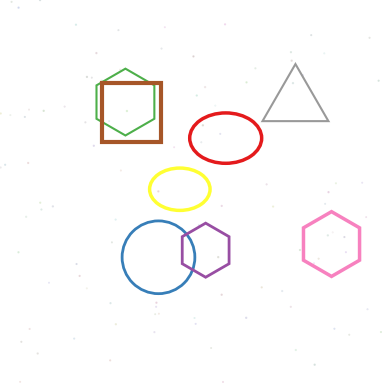[{"shape": "oval", "thickness": 2.5, "radius": 0.47, "center": [0.586, 0.641]}, {"shape": "circle", "thickness": 2, "radius": 0.47, "center": [0.412, 0.332]}, {"shape": "hexagon", "thickness": 1.5, "radius": 0.43, "center": [0.326, 0.735]}, {"shape": "hexagon", "thickness": 2, "radius": 0.35, "center": [0.534, 0.35]}, {"shape": "oval", "thickness": 2.5, "radius": 0.39, "center": [0.467, 0.508]}, {"shape": "square", "thickness": 3, "radius": 0.38, "center": [0.341, 0.707]}, {"shape": "hexagon", "thickness": 2.5, "radius": 0.42, "center": [0.861, 0.366]}, {"shape": "triangle", "thickness": 1.5, "radius": 0.49, "center": [0.767, 0.735]}]